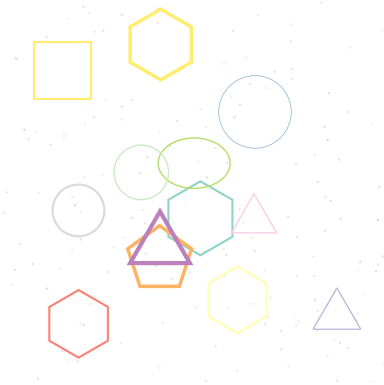[{"shape": "hexagon", "thickness": 1.5, "radius": 0.48, "center": [0.521, 0.433]}, {"shape": "hexagon", "thickness": 1.5, "radius": 0.43, "center": [0.616, 0.221]}, {"shape": "triangle", "thickness": 1, "radius": 0.36, "center": [0.875, 0.18]}, {"shape": "hexagon", "thickness": 1.5, "radius": 0.44, "center": [0.204, 0.159]}, {"shape": "circle", "thickness": 0.5, "radius": 0.47, "center": [0.662, 0.709]}, {"shape": "pentagon", "thickness": 2.5, "radius": 0.44, "center": [0.415, 0.327]}, {"shape": "oval", "thickness": 1, "radius": 0.47, "center": [0.504, 0.576]}, {"shape": "triangle", "thickness": 1, "radius": 0.34, "center": [0.66, 0.429]}, {"shape": "circle", "thickness": 1.5, "radius": 0.34, "center": [0.204, 0.453]}, {"shape": "triangle", "thickness": 3, "radius": 0.45, "center": [0.416, 0.361]}, {"shape": "circle", "thickness": 1, "radius": 0.35, "center": [0.367, 0.552]}, {"shape": "square", "thickness": 1.5, "radius": 0.37, "center": [0.162, 0.816]}, {"shape": "hexagon", "thickness": 2.5, "radius": 0.46, "center": [0.417, 0.884]}]